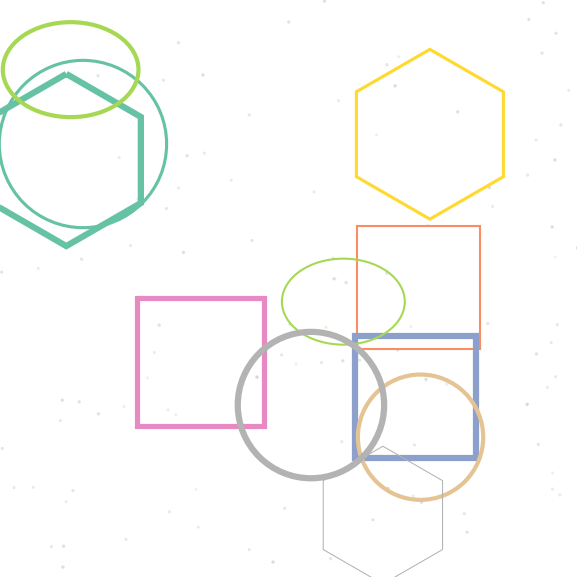[{"shape": "circle", "thickness": 1.5, "radius": 0.72, "center": [0.144, 0.75]}, {"shape": "hexagon", "thickness": 3, "radius": 0.75, "center": [0.115, 0.722]}, {"shape": "square", "thickness": 1, "radius": 0.53, "center": [0.725, 0.501]}, {"shape": "square", "thickness": 3, "radius": 0.52, "center": [0.72, 0.312]}, {"shape": "square", "thickness": 2.5, "radius": 0.55, "center": [0.347, 0.372]}, {"shape": "oval", "thickness": 2, "radius": 0.59, "center": [0.122, 0.879]}, {"shape": "oval", "thickness": 1, "radius": 0.53, "center": [0.595, 0.477]}, {"shape": "hexagon", "thickness": 1.5, "radius": 0.73, "center": [0.744, 0.767]}, {"shape": "circle", "thickness": 2, "radius": 0.54, "center": [0.728, 0.242]}, {"shape": "hexagon", "thickness": 0.5, "radius": 0.6, "center": [0.663, 0.107]}, {"shape": "circle", "thickness": 3, "radius": 0.63, "center": [0.538, 0.298]}]